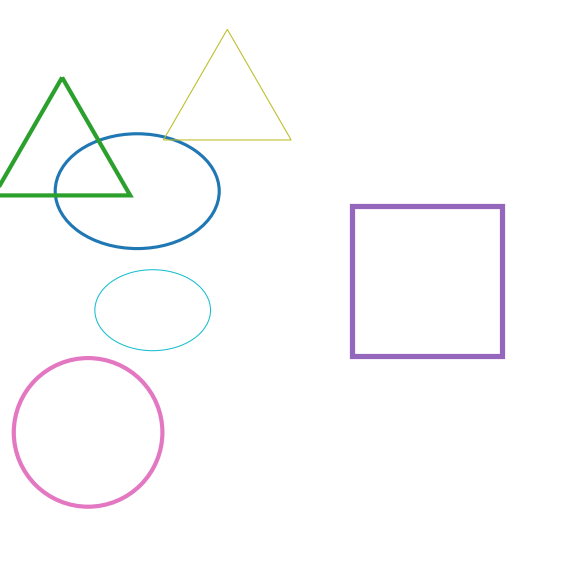[{"shape": "oval", "thickness": 1.5, "radius": 0.71, "center": [0.238, 0.668]}, {"shape": "triangle", "thickness": 2, "radius": 0.68, "center": [0.108, 0.729]}, {"shape": "square", "thickness": 2.5, "radius": 0.65, "center": [0.74, 0.512]}, {"shape": "circle", "thickness": 2, "radius": 0.64, "center": [0.153, 0.25]}, {"shape": "triangle", "thickness": 0.5, "radius": 0.64, "center": [0.394, 0.821]}, {"shape": "oval", "thickness": 0.5, "radius": 0.5, "center": [0.264, 0.462]}]